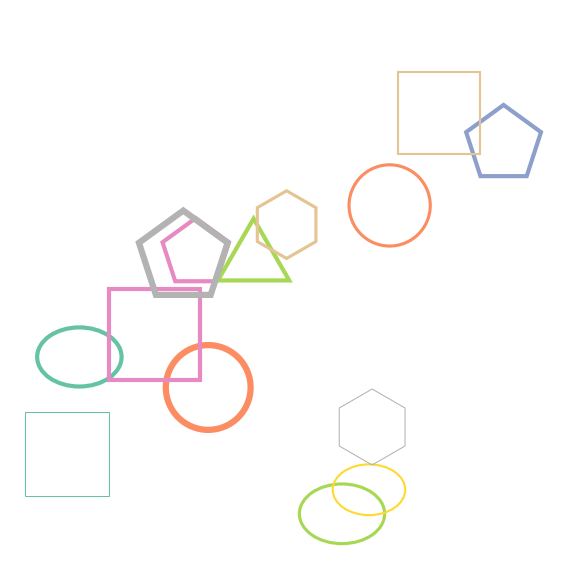[{"shape": "oval", "thickness": 2, "radius": 0.37, "center": [0.137, 0.381]}, {"shape": "square", "thickness": 0.5, "radius": 0.36, "center": [0.116, 0.214]}, {"shape": "circle", "thickness": 1.5, "radius": 0.35, "center": [0.675, 0.643]}, {"shape": "circle", "thickness": 3, "radius": 0.37, "center": [0.361, 0.328]}, {"shape": "pentagon", "thickness": 2, "radius": 0.34, "center": [0.872, 0.749]}, {"shape": "pentagon", "thickness": 2, "radius": 0.3, "center": [0.339, 0.561]}, {"shape": "square", "thickness": 2, "radius": 0.39, "center": [0.268, 0.42]}, {"shape": "triangle", "thickness": 2, "radius": 0.36, "center": [0.439, 0.549]}, {"shape": "oval", "thickness": 1.5, "radius": 0.37, "center": [0.592, 0.109]}, {"shape": "oval", "thickness": 1, "radius": 0.31, "center": [0.639, 0.151]}, {"shape": "hexagon", "thickness": 1.5, "radius": 0.29, "center": [0.496, 0.61]}, {"shape": "square", "thickness": 1, "radius": 0.35, "center": [0.76, 0.804]}, {"shape": "hexagon", "thickness": 0.5, "radius": 0.33, "center": [0.644, 0.26]}, {"shape": "pentagon", "thickness": 3, "radius": 0.4, "center": [0.317, 0.554]}]